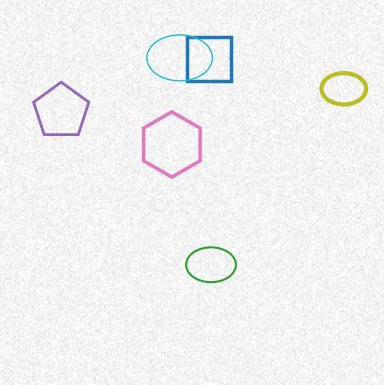[{"shape": "square", "thickness": 2.5, "radius": 0.29, "center": [0.543, 0.846]}, {"shape": "oval", "thickness": 1.5, "radius": 0.32, "center": [0.548, 0.312]}, {"shape": "pentagon", "thickness": 2, "radius": 0.38, "center": [0.159, 0.711]}, {"shape": "hexagon", "thickness": 2.5, "radius": 0.42, "center": [0.446, 0.625]}, {"shape": "oval", "thickness": 3, "radius": 0.29, "center": [0.893, 0.769]}, {"shape": "oval", "thickness": 1, "radius": 0.43, "center": [0.467, 0.85]}]